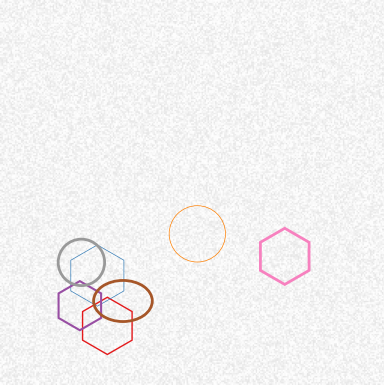[{"shape": "hexagon", "thickness": 1, "radius": 0.37, "center": [0.279, 0.154]}, {"shape": "hexagon", "thickness": 0.5, "radius": 0.4, "center": [0.253, 0.284]}, {"shape": "hexagon", "thickness": 1.5, "radius": 0.32, "center": [0.207, 0.206]}, {"shape": "circle", "thickness": 0.5, "radius": 0.37, "center": [0.513, 0.393]}, {"shape": "oval", "thickness": 2, "radius": 0.38, "center": [0.319, 0.218]}, {"shape": "hexagon", "thickness": 2, "radius": 0.36, "center": [0.74, 0.334]}, {"shape": "circle", "thickness": 2, "radius": 0.3, "center": [0.211, 0.319]}]